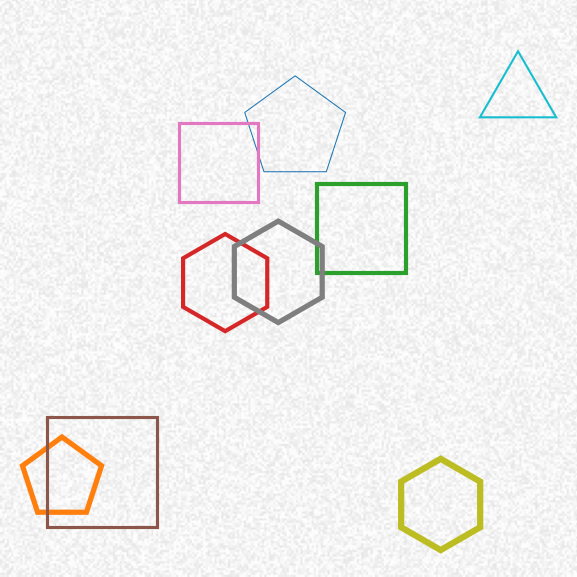[{"shape": "pentagon", "thickness": 0.5, "radius": 0.46, "center": [0.511, 0.776]}, {"shape": "pentagon", "thickness": 2.5, "radius": 0.36, "center": [0.107, 0.17]}, {"shape": "square", "thickness": 2, "radius": 0.39, "center": [0.626, 0.604]}, {"shape": "hexagon", "thickness": 2, "radius": 0.42, "center": [0.39, 0.51]}, {"shape": "square", "thickness": 1.5, "radius": 0.48, "center": [0.177, 0.181]}, {"shape": "square", "thickness": 1.5, "radius": 0.34, "center": [0.378, 0.718]}, {"shape": "hexagon", "thickness": 2.5, "radius": 0.44, "center": [0.482, 0.528]}, {"shape": "hexagon", "thickness": 3, "radius": 0.4, "center": [0.763, 0.126]}, {"shape": "triangle", "thickness": 1, "radius": 0.38, "center": [0.897, 0.834]}]